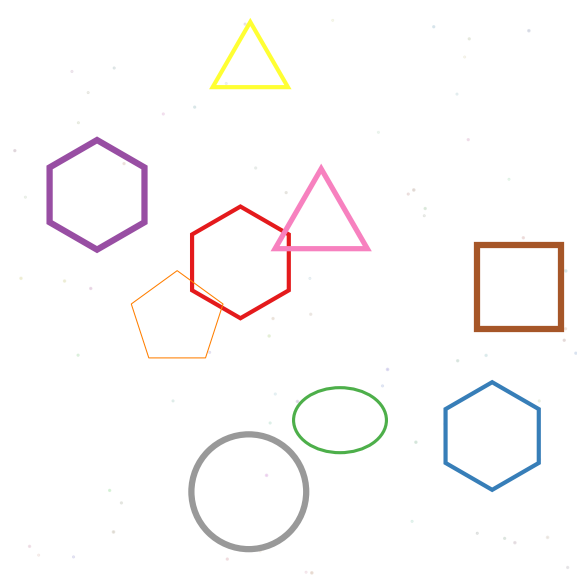[{"shape": "hexagon", "thickness": 2, "radius": 0.48, "center": [0.416, 0.545]}, {"shape": "hexagon", "thickness": 2, "radius": 0.47, "center": [0.852, 0.244]}, {"shape": "oval", "thickness": 1.5, "radius": 0.4, "center": [0.589, 0.272]}, {"shape": "hexagon", "thickness": 3, "radius": 0.47, "center": [0.168, 0.662]}, {"shape": "pentagon", "thickness": 0.5, "radius": 0.42, "center": [0.307, 0.447]}, {"shape": "triangle", "thickness": 2, "radius": 0.38, "center": [0.433, 0.886]}, {"shape": "square", "thickness": 3, "radius": 0.37, "center": [0.899, 0.502]}, {"shape": "triangle", "thickness": 2.5, "radius": 0.46, "center": [0.556, 0.615]}, {"shape": "circle", "thickness": 3, "radius": 0.5, "center": [0.431, 0.148]}]